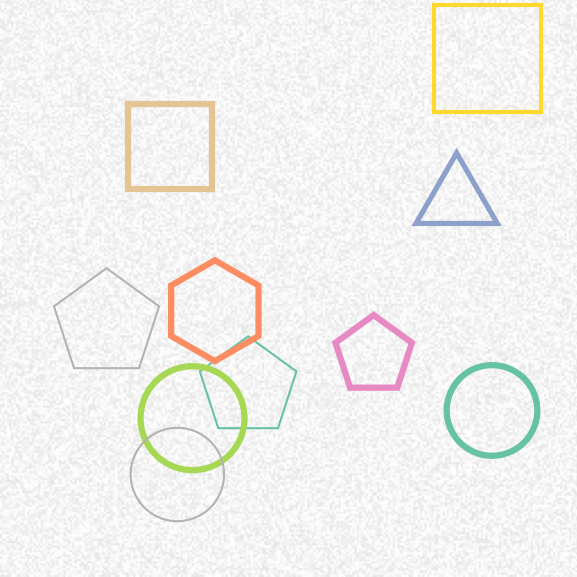[{"shape": "circle", "thickness": 3, "radius": 0.39, "center": [0.852, 0.288]}, {"shape": "pentagon", "thickness": 1, "radius": 0.44, "center": [0.43, 0.329]}, {"shape": "hexagon", "thickness": 3, "radius": 0.44, "center": [0.372, 0.461]}, {"shape": "triangle", "thickness": 2.5, "radius": 0.41, "center": [0.791, 0.653]}, {"shape": "pentagon", "thickness": 3, "radius": 0.35, "center": [0.647, 0.384]}, {"shape": "circle", "thickness": 3, "radius": 0.45, "center": [0.333, 0.275]}, {"shape": "square", "thickness": 2, "radius": 0.46, "center": [0.844, 0.897]}, {"shape": "square", "thickness": 3, "radius": 0.37, "center": [0.294, 0.746]}, {"shape": "circle", "thickness": 1, "radius": 0.4, "center": [0.307, 0.178]}, {"shape": "pentagon", "thickness": 1, "radius": 0.48, "center": [0.184, 0.439]}]